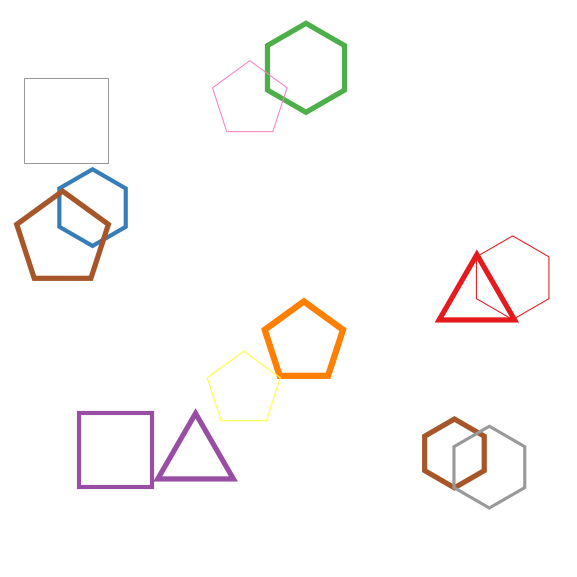[{"shape": "triangle", "thickness": 2.5, "radius": 0.38, "center": [0.826, 0.483]}, {"shape": "hexagon", "thickness": 0.5, "radius": 0.36, "center": [0.888, 0.518]}, {"shape": "hexagon", "thickness": 2, "radius": 0.33, "center": [0.16, 0.64]}, {"shape": "hexagon", "thickness": 2.5, "radius": 0.39, "center": [0.53, 0.882]}, {"shape": "square", "thickness": 2, "radius": 0.32, "center": [0.2, 0.22]}, {"shape": "triangle", "thickness": 2.5, "radius": 0.38, "center": [0.339, 0.208]}, {"shape": "pentagon", "thickness": 3, "radius": 0.36, "center": [0.526, 0.406]}, {"shape": "pentagon", "thickness": 0.5, "radius": 0.33, "center": [0.422, 0.324]}, {"shape": "pentagon", "thickness": 2.5, "radius": 0.42, "center": [0.108, 0.585]}, {"shape": "hexagon", "thickness": 2.5, "radius": 0.3, "center": [0.787, 0.214]}, {"shape": "pentagon", "thickness": 0.5, "radius": 0.34, "center": [0.433, 0.826]}, {"shape": "square", "thickness": 0.5, "radius": 0.37, "center": [0.114, 0.791]}, {"shape": "hexagon", "thickness": 1.5, "radius": 0.35, "center": [0.847, 0.19]}]